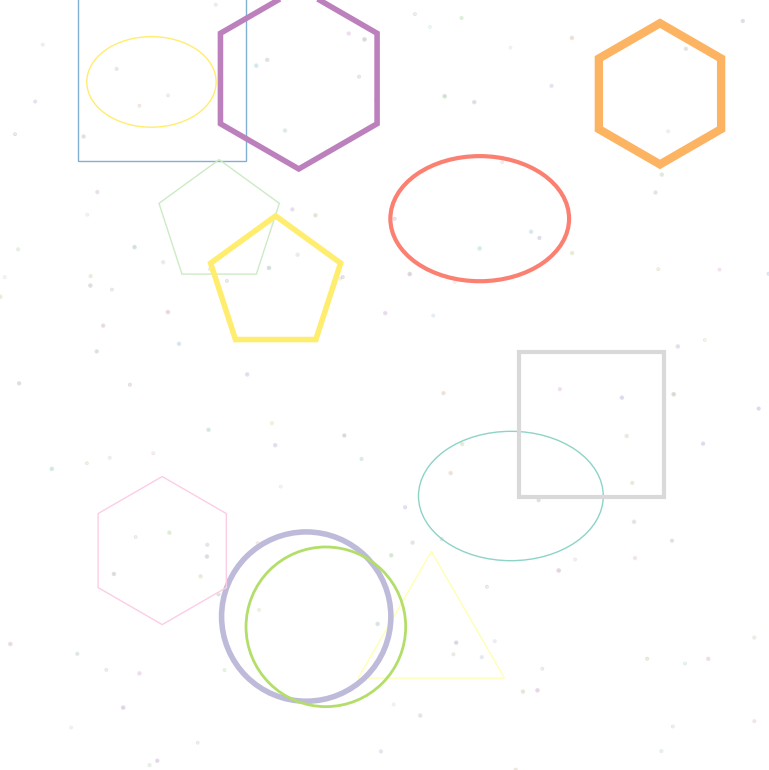[{"shape": "oval", "thickness": 0.5, "radius": 0.6, "center": [0.663, 0.356]}, {"shape": "triangle", "thickness": 0.5, "radius": 0.55, "center": [0.56, 0.174]}, {"shape": "circle", "thickness": 2, "radius": 0.55, "center": [0.398, 0.199]}, {"shape": "oval", "thickness": 1.5, "radius": 0.58, "center": [0.623, 0.716]}, {"shape": "square", "thickness": 0.5, "radius": 0.55, "center": [0.21, 0.9]}, {"shape": "hexagon", "thickness": 3, "radius": 0.46, "center": [0.857, 0.878]}, {"shape": "circle", "thickness": 1, "radius": 0.52, "center": [0.423, 0.186]}, {"shape": "hexagon", "thickness": 0.5, "radius": 0.48, "center": [0.211, 0.285]}, {"shape": "square", "thickness": 1.5, "radius": 0.47, "center": [0.768, 0.448]}, {"shape": "hexagon", "thickness": 2, "radius": 0.59, "center": [0.388, 0.898]}, {"shape": "pentagon", "thickness": 0.5, "radius": 0.41, "center": [0.285, 0.711]}, {"shape": "oval", "thickness": 0.5, "radius": 0.42, "center": [0.197, 0.894]}, {"shape": "pentagon", "thickness": 2, "radius": 0.44, "center": [0.358, 0.631]}]